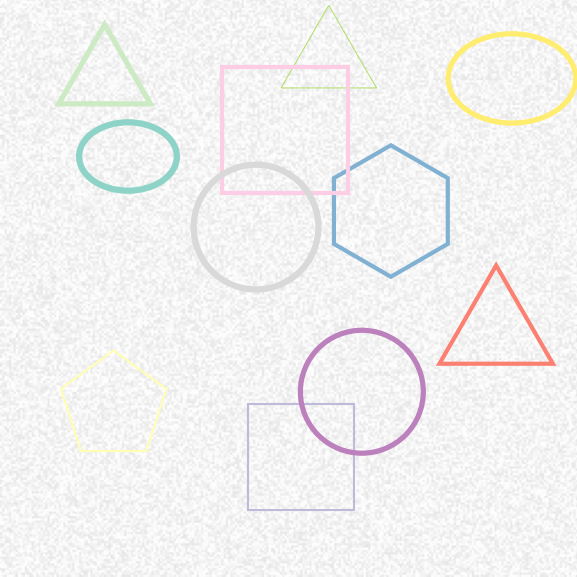[{"shape": "oval", "thickness": 3, "radius": 0.42, "center": [0.222, 0.728]}, {"shape": "pentagon", "thickness": 1, "radius": 0.48, "center": [0.197, 0.296]}, {"shape": "square", "thickness": 1, "radius": 0.46, "center": [0.522, 0.207]}, {"shape": "triangle", "thickness": 2, "radius": 0.57, "center": [0.859, 0.426]}, {"shape": "hexagon", "thickness": 2, "radius": 0.57, "center": [0.677, 0.634]}, {"shape": "triangle", "thickness": 0.5, "radius": 0.48, "center": [0.569, 0.895]}, {"shape": "square", "thickness": 2, "radius": 0.55, "center": [0.494, 0.774]}, {"shape": "circle", "thickness": 3, "radius": 0.54, "center": [0.443, 0.606]}, {"shape": "circle", "thickness": 2.5, "radius": 0.53, "center": [0.627, 0.321]}, {"shape": "triangle", "thickness": 2.5, "radius": 0.46, "center": [0.181, 0.865]}, {"shape": "oval", "thickness": 2.5, "radius": 0.55, "center": [0.887, 0.863]}]